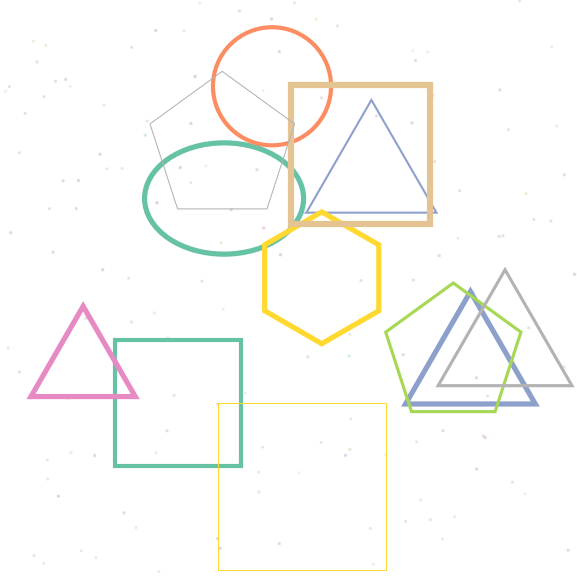[{"shape": "oval", "thickness": 2.5, "radius": 0.69, "center": [0.388, 0.655]}, {"shape": "square", "thickness": 2, "radius": 0.54, "center": [0.308, 0.301]}, {"shape": "circle", "thickness": 2, "radius": 0.51, "center": [0.471, 0.85]}, {"shape": "triangle", "thickness": 1, "radius": 0.65, "center": [0.643, 0.696]}, {"shape": "triangle", "thickness": 2.5, "radius": 0.65, "center": [0.815, 0.364]}, {"shape": "triangle", "thickness": 2.5, "radius": 0.52, "center": [0.144, 0.365]}, {"shape": "pentagon", "thickness": 1.5, "radius": 0.62, "center": [0.785, 0.386]}, {"shape": "hexagon", "thickness": 2.5, "radius": 0.57, "center": [0.557, 0.518]}, {"shape": "square", "thickness": 0.5, "radius": 0.73, "center": [0.523, 0.157]}, {"shape": "square", "thickness": 3, "radius": 0.6, "center": [0.624, 0.731]}, {"shape": "pentagon", "thickness": 0.5, "radius": 0.66, "center": [0.385, 0.744]}, {"shape": "triangle", "thickness": 1.5, "radius": 0.67, "center": [0.875, 0.398]}]